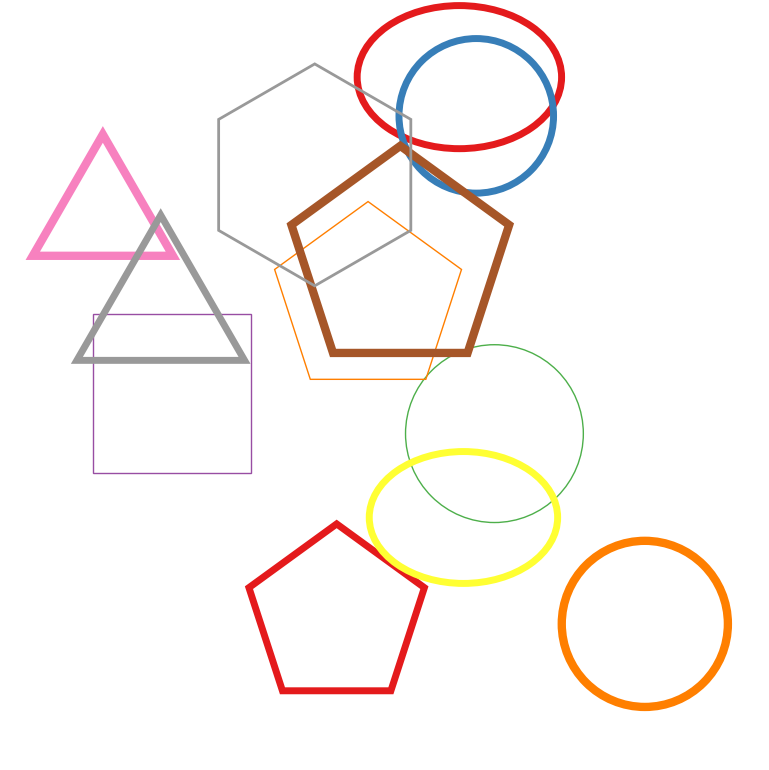[{"shape": "pentagon", "thickness": 2.5, "radius": 0.6, "center": [0.437, 0.2]}, {"shape": "oval", "thickness": 2.5, "radius": 0.66, "center": [0.597, 0.9]}, {"shape": "circle", "thickness": 2.5, "radius": 0.5, "center": [0.619, 0.85]}, {"shape": "circle", "thickness": 0.5, "radius": 0.58, "center": [0.642, 0.437]}, {"shape": "square", "thickness": 0.5, "radius": 0.51, "center": [0.224, 0.489]}, {"shape": "pentagon", "thickness": 0.5, "radius": 0.64, "center": [0.478, 0.611]}, {"shape": "circle", "thickness": 3, "radius": 0.54, "center": [0.837, 0.19]}, {"shape": "oval", "thickness": 2.5, "radius": 0.61, "center": [0.602, 0.328]}, {"shape": "pentagon", "thickness": 3, "radius": 0.74, "center": [0.52, 0.662]}, {"shape": "triangle", "thickness": 3, "radius": 0.53, "center": [0.134, 0.72]}, {"shape": "triangle", "thickness": 2.5, "radius": 0.63, "center": [0.209, 0.595]}, {"shape": "hexagon", "thickness": 1, "radius": 0.72, "center": [0.409, 0.773]}]